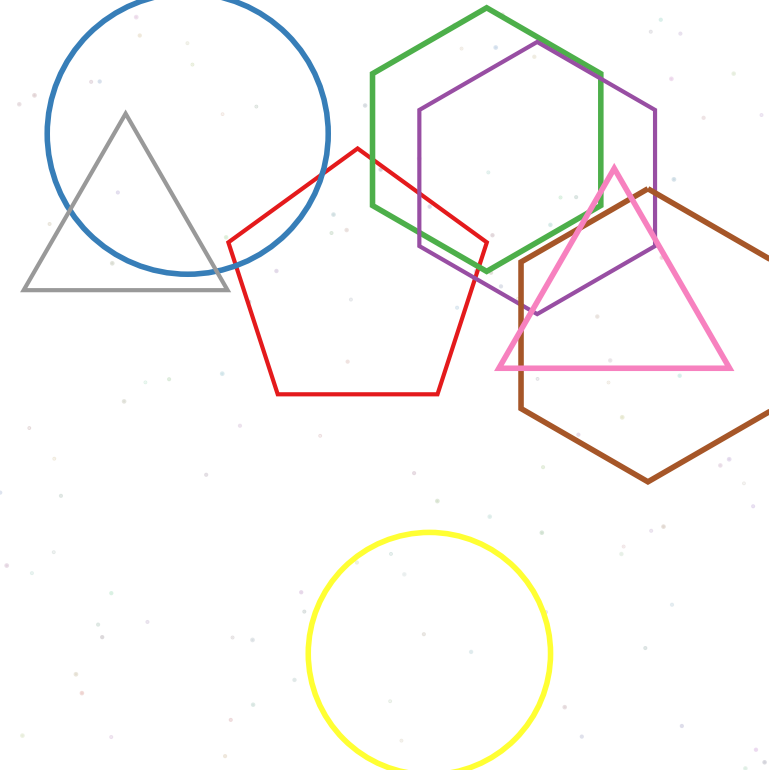[{"shape": "pentagon", "thickness": 1.5, "radius": 0.88, "center": [0.464, 0.631]}, {"shape": "circle", "thickness": 2, "radius": 0.91, "center": [0.244, 0.826]}, {"shape": "hexagon", "thickness": 2, "radius": 0.86, "center": [0.632, 0.819]}, {"shape": "hexagon", "thickness": 1.5, "radius": 0.88, "center": [0.698, 0.769]}, {"shape": "circle", "thickness": 2, "radius": 0.79, "center": [0.558, 0.151]}, {"shape": "hexagon", "thickness": 2, "radius": 0.95, "center": [0.841, 0.565]}, {"shape": "triangle", "thickness": 2, "radius": 0.87, "center": [0.798, 0.608]}, {"shape": "triangle", "thickness": 1.5, "radius": 0.76, "center": [0.163, 0.7]}]